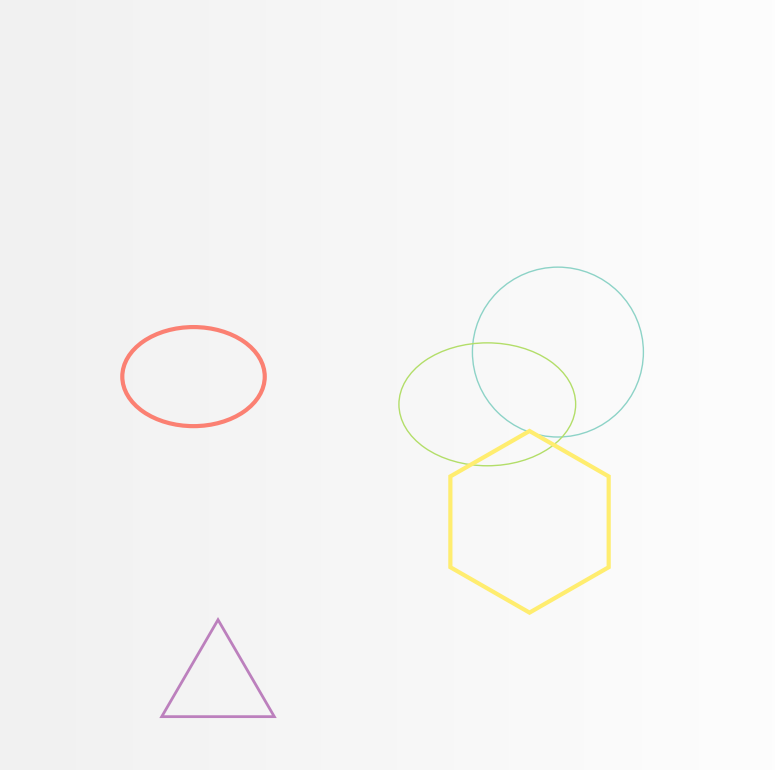[{"shape": "circle", "thickness": 0.5, "radius": 0.55, "center": [0.72, 0.543]}, {"shape": "oval", "thickness": 1.5, "radius": 0.46, "center": [0.25, 0.511]}, {"shape": "oval", "thickness": 0.5, "radius": 0.57, "center": [0.629, 0.475]}, {"shape": "triangle", "thickness": 1, "radius": 0.42, "center": [0.281, 0.111]}, {"shape": "hexagon", "thickness": 1.5, "radius": 0.59, "center": [0.683, 0.322]}]